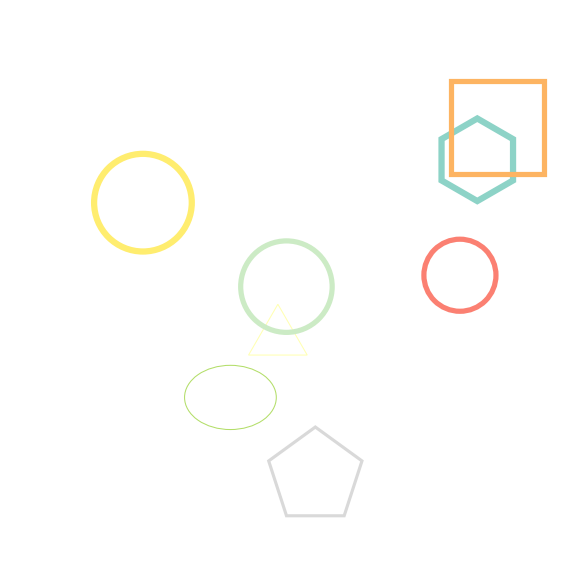[{"shape": "hexagon", "thickness": 3, "radius": 0.36, "center": [0.826, 0.722]}, {"shape": "triangle", "thickness": 0.5, "radius": 0.29, "center": [0.481, 0.414]}, {"shape": "circle", "thickness": 2.5, "radius": 0.31, "center": [0.796, 0.523]}, {"shape": "square", "thickness": 2.5, "radius": 0.4, "center": [0.861, 0.778]}, {"shape": "oval", "thickness": 0.5, "radius": 0.4, "center": [0.399, 0.311]}, {"shape": "pentagon", "thickness": 1.5, "radius": 0.42, "center": [0.546, 0.175]}, {"shape": "circle", "thickness": 2.5, "radius": 0.4, "center": [0.496, 0.503]}, {"shape": "circle", "thickness": 3, "radius": 0.42, "center": [0.248, 0.648]}]